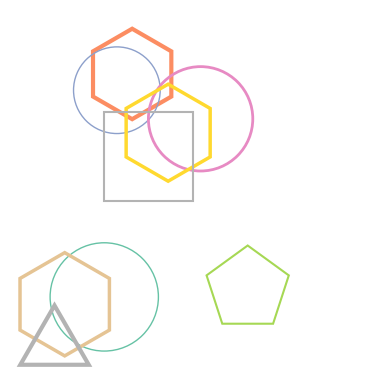[{"shape": "circle", "thickness": 1, "radius": 0.7, "center": [0.271, 0.229]}, {"shape": "hexagon", "thickness": 3, "radius": 0.59, "center": [0.343, 0.808]}, {"shape": "circle", "thickness": 1, "radius": 0.56, "center": [0.304, 0.766]}, {"shape": "circle", "thickness": 2, "radius": 0.68, "center": [0.521, 0.691]}, {"shape": "pentagon", "thickness": 1.5, "radius": 0.56, "center": [0.643, 0.25]}, {"shape": "hexagon", "thickness": 2.5, "radius": 0.63, "center": [0.437, 0.655]}, {"shape": "hexagon", "thickness": 2.5, "radius": 0.67, "center": [0.168, 0.21]}, {"shape": "square", "thickness": 1.5, "radius": 0.58, "center": [0.385, 0.594]}, {"shape": "triangle", "thickness": 3, "radius": 0.51, "center": [0.142, 0.104]}]